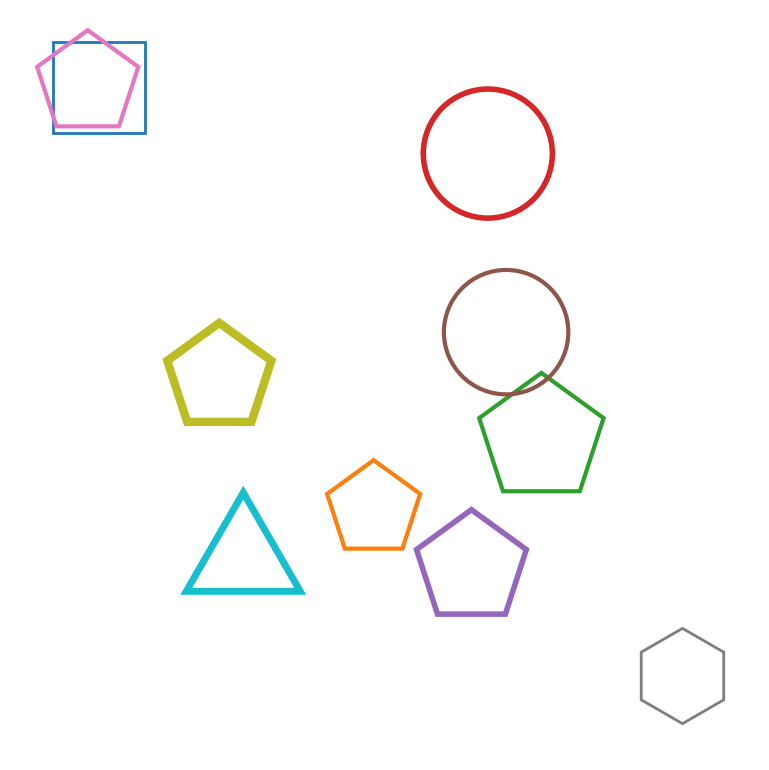[{"shape": "square", "thickness": 1, "radius": 0.3, "center": [0.129, 0.886]}, {"shape": "pentagon", "thickness": 1.5, "radius": 0.32, "center": [0.485, 0.339]}, {"shape": "pentagon", "thickness": 1.5, "radius": 0.42, "center": [0.703, 0.431]}, {"shape": "circle", "thickness": 2, "radius": 0.42, "center": [0.634, 0.801]}, {"shape": "pentagon", "thickness": 2, "radius": 0.37, "center": [0.612, 0.263]}, {"shape": "circle", "thickness": 1.5, "radius": 0.4, "center": [0.657, 0.569]}, {"shape": "pentagon", "thickness": 1.5, "radius": 0.35, "center": [0.114, 0.892]}, {"shape": "hexagon", "thickness": 1, "radius": 0.31, "center": [0.886, 0.122]}, {"shape": "pentagon", "thickness": 3, "radius": 0.36, "center": [0.285, 0.51]}, {"shape": "triangle", "thickness": 2.5, "radius": 0.43, "center": [0.316, 0.275]}]